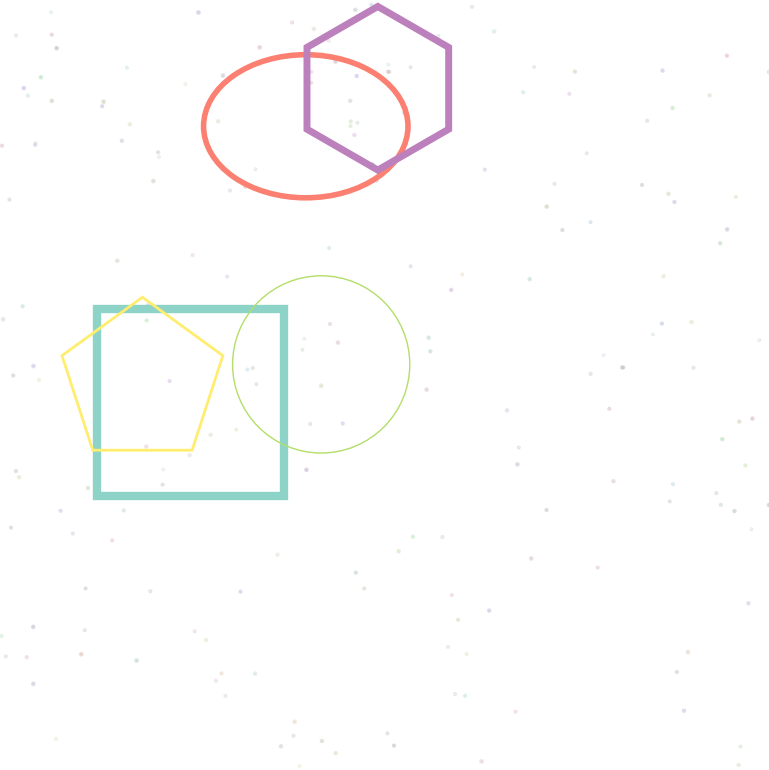[{"shape": "square", "thickness": 3, "radius": 0.61, "center": [0.248, 0.477]}, {"shape": "oval", "thickness": 2, "radius": 0.66, "center": [0.397, 0.836]}, {"shape": "circle", "thickness": 0.5, "radius": 0.58, "center": [0.417, 0.527]}, {"shape": "hexagon", "thickness": 2.5, "radius": 0.53, "center": [0.491, 0.885]}, {"shape": "pentagon", "thickness": 1, "radius": 0.55, "center": [0.185, 0.504]}]